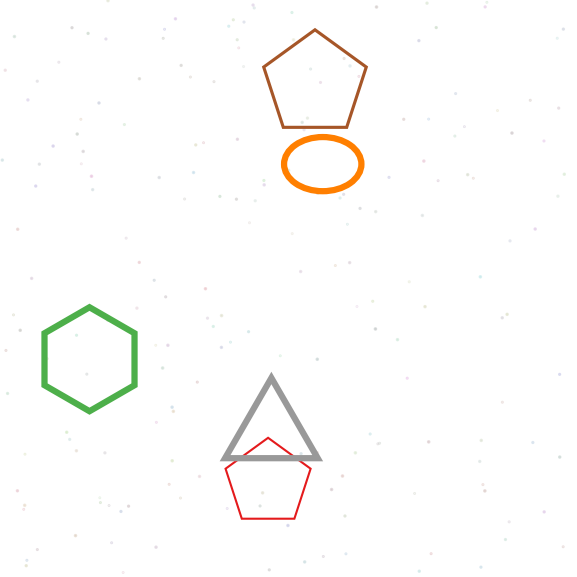[{"shape": "pentagon", "thickness": 1, "radius": 0.39, "center": [0.464, 0.164]}, {"shape": "hexagon", "thickness": 3, "radius": 0.45, "center": [0.155, 0.377]}, {"shape": "oval", "thickness": 3, "radius": 0.33, "center": [0.559, 0.715]}, {"shape": "pentagon", "thickness": 1.5, "radius": 0.47, "center": [0.545, 0.854]}, {"shape": "triangle", "thickness": 3, "radius": 0.46, "center": [0.47, 0.252]}]